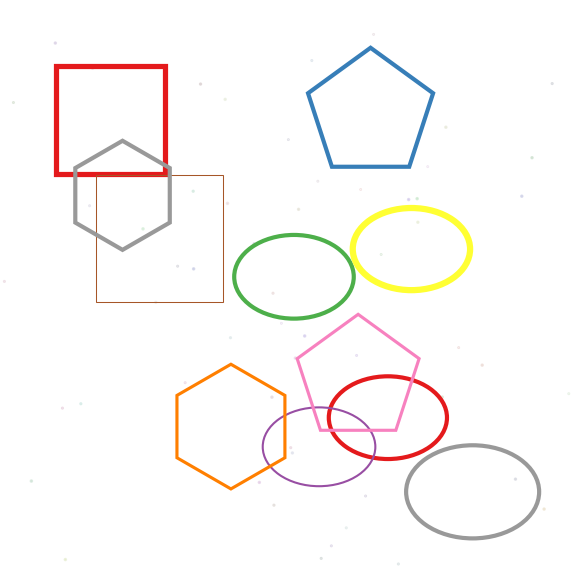[{"shape": "oval", "thickness": 2, "radius": 0.51, "center": [0.672, 0.276]}, {"shape": "square", "thickness": 2.5, "radius": 0.47, "center": [0.191, 0.791]}, {"shape": "pentagon", "thickness": 2, "radius": 0.57, "center": [0.642, 0.803]}, {"shape": "oval", "thickness": 2, "radius": 0.52, "center": [0.509, 0.52]}, {"shape": "oval", "thickness": 1, "radius": 0.49, "center": [0.552, 0.225]}, {"shape": "hexagon", "thickness": 1.5, "radius": 0.54, "center": [0.4, 0.26]}, {"shape": "oval", "thickness": 3, "radius": 0.51, "center": [0.712, 0.568]}, {"shape": "square", "thickness": 0.5, "radius": 0.55, "center": [0.277, 0.586]}, {"shape": "pentagon", "thickness": 1.5, "radius": 0.55, "center": [0.62, 0.344]}, {"shape": "hexagon", "thickness": 2, "radius": 0.47, "center": [0.212, 0.661]}, {"shape": "oval", "thickness": 2, "radius": 0.58, "center": [0.818, 0.147]}]